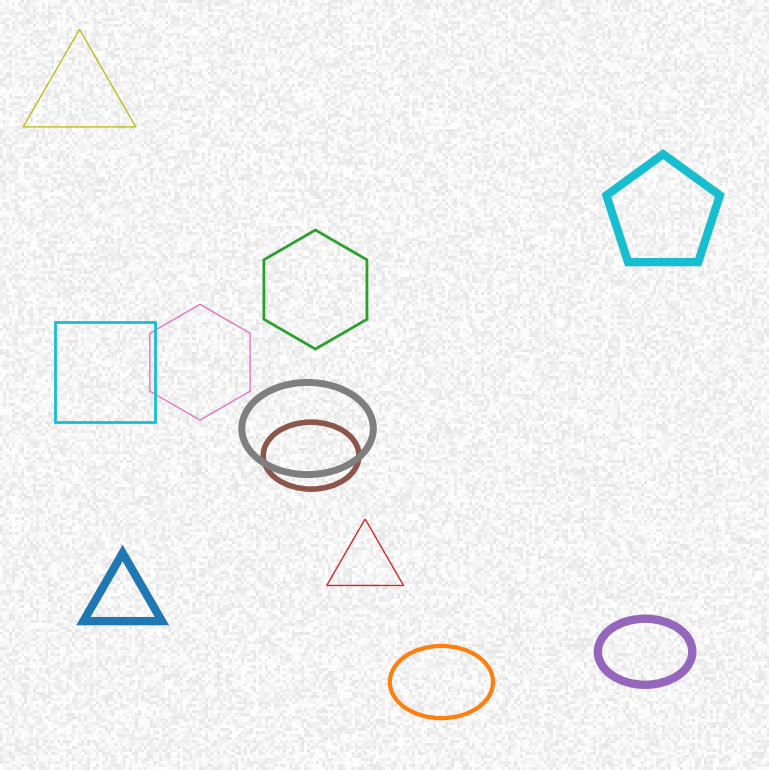[{"shape": "triangle", "thickness": 3, "radius": 0.29, "center": [0.159, 0.223]}, {"shape": "oval", "thickness": 1.5, "radius": 0.34, "center": [0.573, 0.114]}, {"shape": "hexagon", "thickness": 1, "radius": 0.39, "center": [0.41, 0.624]}, {"shape": "triangle", "thickness": 0.5, "radius": 0.29, "center": [0.474, 0.268]}, {"shape": "oval", "thickness": 3, "radius": 0.31, "center": [0.838, 0.154]}, {"shape": "oval", "thickness": 2, "radius": 0.31, "center": [0.404, 0.408]}, {"shape": "hexagon", "thickness": 0.5, "radius": 0.38, "center": [0.26, 0.53]}, {"shape": "oval", "thickness": 2.5, "radius": 0.43, "center": [0.399, 0.443]}, {"shape": "triangle", "thickness": 0.5, "radius": 0.42, "center": [0.103, 0.877]}, {"shape": "pentagon", "thickness": 3, "radius": 0.39, "center": [0.861, 0.722]}, {"shape": "square", "thickness": 1, "radius": 0.32, "center": [0.136, 0.517]}]